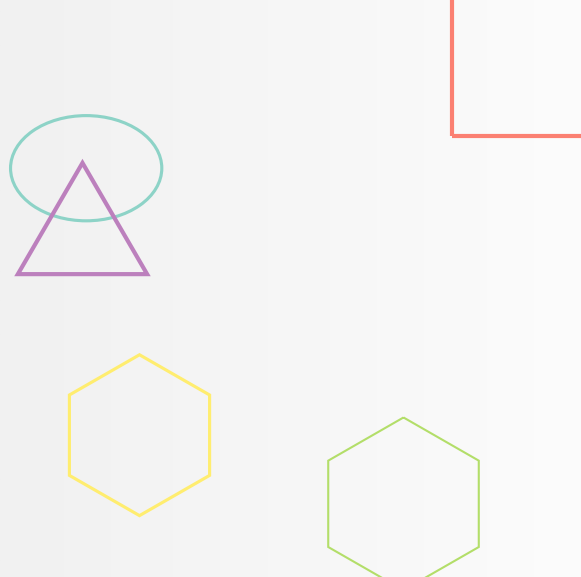[{"shape": "oval", "thickness": 1.5, "radius": 0.65, "center": [0.148, 0.708]}, {"shape": "square", "thickness": 2, "radius": 0.61, "center": [0.9, 0.885]}, {"shape": "hexagon", "thickness": 1, "radius": 0.75, "center": [0.694, 0.127]}, {"shape": "triangle", "thickness": 2, "radius": 0.64, "center": [0.142, 0.589]}, {"shape": "hexagon", "thickness": 1.5, "radius": 0.7, "center": [0.24, 0.246]}]